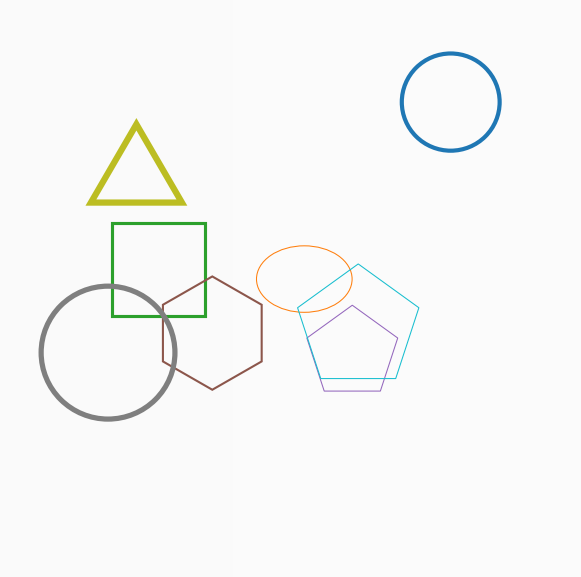[{"shape": "circle", "thickness": 2, "radius": 0.42, "center": [0.775, 0.822]}, {"shape": "oval", "thickness": 0.5, "radius": 0.41, "center": [0.524, 0.516]}, {"shape": "square", "thickness": 1.5, "radius": 0.4, "center": [0.272, 0.532]}, {"shape": "pentagon", "thickness": 0.5, "radius": 0.41, "center": [0.606, 0.388]}, {"shape": "hexagon", "thickness": 1, "radius": 0.49, "center": [0.365, 0.422]}, {"shape": "circle", "thickness": 2.5, "radius": 0.58, "center": [0.186, 0.389]}, {"shape": "triangle", "thickness": 3, "radius": 0.45, "center": [0.235, 0.694]}, {"shape": "pentagon", "thickness": 0.5, "radius": 0.55, "center": [0.616, 0.432]}]